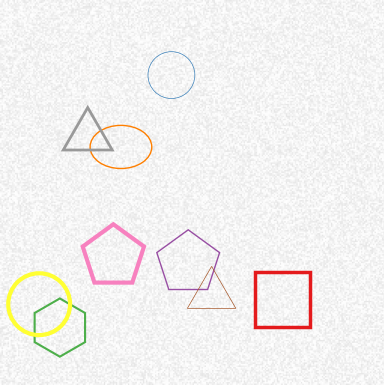[{"shape": "square", "thickness": 2.5, "radius": 0.36, "center": [0.734, 0.222]}, {"shape": "circle", "thickness": 0.5, "radius": 0.3, "center": [0.445, 0.805]}, {"shape": "hexagon", "thickness": 1.5, "radius": 0.38, "center": [0.155, 0.149]}, {"shape": "pentagon", "thickness": 1, "radius": 0.43, "center": [0.489, 0.317]}, {"shape": "oval", "thickness": 1, "radius": 0.4, "center": [0.314, 0.618]}, {"shape": "circle", "thickness": 3, "radius": 0.4, "center": [0.102, 0.21]}, {"shape": "triangle", "thickness": 0.5, "radius": 0.36, "center": [0.55, 0.235]}, {"shape": "pentagon", "thickness": 3, "radius": 0.42, "center": [0.294, 0.334]}, {"shape": "triangle", "thickness": 2, "radius": 0.37, "center": [0.228, 0.647]}]